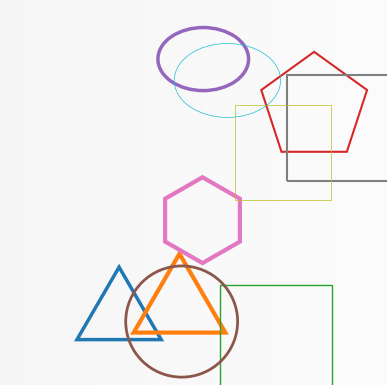[{"shape": "triangle", "thickness": 2.5, "radius": 0.63, "center": [0.307, 0.181]}, {"shape": "triangle", "thickness": 3, "radius": 0.68, "center": [0.463, 0.204]}, {"shape": "square", "thickness": 1, "radius": 0.72, "center": [0.712, 0.116]}, {"shape": "pentagon", "thickness": 1.5, "radius": 0.72, "center": [0.811, 0.722]}, {"shape": "oval", "thickness": 2.5, "radius": 0.58, "center": [0.525, 0.847]}, {"shape": "circle", "thickness": 2, "radius": 0.72, "center": [0.469, 0.165]}, {"shape": "hexagon", "thickness": 3, "radius": 0.56, "center": [0.523, 0.428]}, {"shape": "square", "thickness": 1.5, "radius": 0.69, "center": [0.878, 0.668]}, {"shape": "square", "thickness": 0.5, "radius": 0.62, "center": [0.731, 0.604]}, {"shape": "oval", "thickness": 0.5, "radius": 0.69, "center": [0.587, 0.791]}]